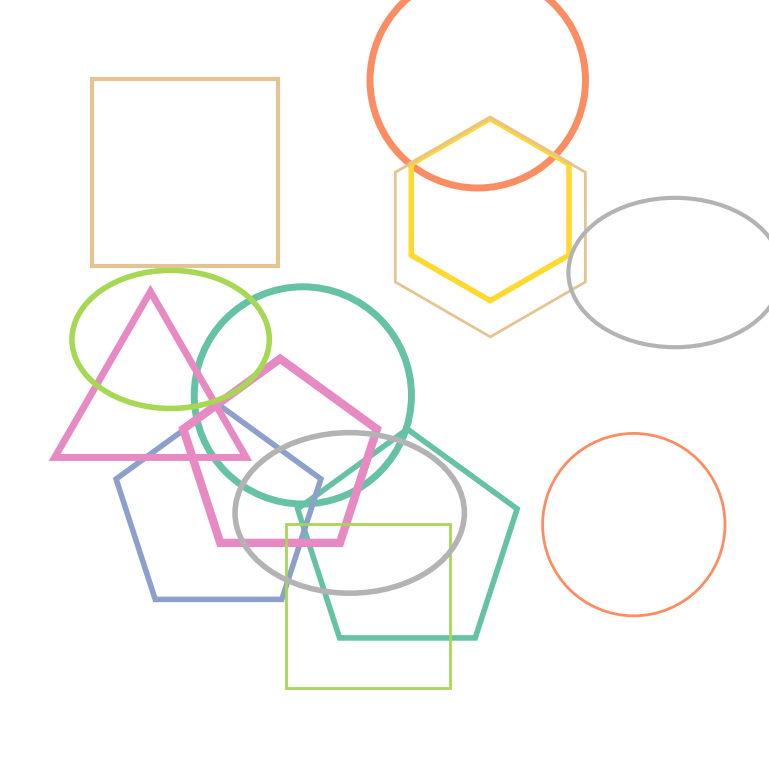[{"shape": "pentagon", "thickness": 2, "radius": 0.75, "center": [0.529, 0.293]}, {"shape": "circle", "thickness": 2.5, "radius": 0.71, "center": [0.393, 0.486]}, {"shape": "circle", "thickness": 1, "radius": 0.59, "center": [0.823, 0.319]}, {"shape": "circle", "thickness": 2.5, "radius": 0.7, "center": [0.62, 0.896]}, {"shape": "pentagon", "thickness": 2, "radius": 0.7, "center": [0.284, 0.335]}, {"shape": "pentagon", "thickness": 3, "radius": 0.66, "center": [0.364, 0.402]}, {"shape": "triangle", "thickness": 2.5, "radius": 0.72, "center": [0.195, 0.478]}, {"shape": "square", "thickness": 1, "radius": 0.53, "center": [0.478, 0.213]}, {"shape": "oval", "thickness": 2, "radius": 0.64, "center": [0.222, 0.559]}, {"shape": "hexagon", "thickness": 2, "radius": 0.59, "center": [0.637, 0.728]}, {"shape": "hexagon", "thickness": 1, "radius": 0.71, "center": [0.637, 0.705]}, {"shape": "square", "thickness": 1.5, "radius": 0.61, "center": [0.24, 0.776]}, {"shape": "oval", "thickness": 1.5, "radius": 0.69, "center": [0.877, 0.646]}, {"shape": "oval", "thickness": 2, "radius": 0.74, "center": [0.454, 0.334]}]